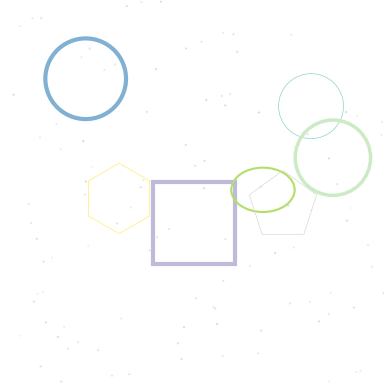[{"shape": "circle", "thickness": 0.5, "radius": 0.42, "center": [0.808, 0.724]}, {"shape": "square", "thickness": 3, "radius": 0.54, "center": [0.505, 0.42]}, {"shape": "circle", "thickness": 3, "radius": 0.52, "center": [0.223, 0.795]}, {"shape": "oval", "thickness": 1.5, "radius": 0.41, "center": [0.683, 0.507]}, {"shape": "pentagon", "thickness": 0.5, "radius": 0.46, "center": [0.735, 0.465]}, {"shape": "circle", "thickness": 2.5, "radius": 0.49, "center": [0.865, 0.59]}, {"shape": "hexagon", "thickness": 0.5, "radius": 0.46, "center": [0.309, 0.485]}]